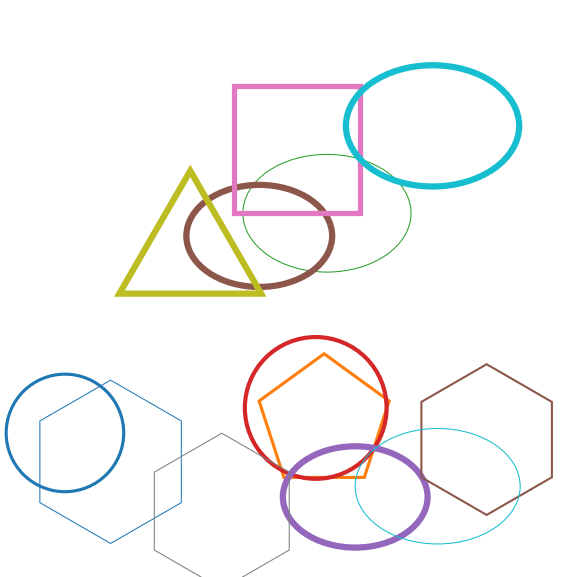[{"shape": "hexagon", "thickness": 0.5, "radius": 0.71, "center": [0.192, 0.199]}, {"shape": "circle", "thickness": 1.5, "radius": 0.51, "center": [0.112, 0.249]}, {"shape": "pentagon", "thickness": 1.5, "radius": 0.59, "center": [0.561, 0.268]}, {"shape": "oval", "thickness": 0.5, "radius": 0.73, "center": [0.566, 0.63]}, {"shape": "circle", "thickness": 2, "radius": 0.61, "center": [0.547, 0.293]}, {"shape": "oval", "thickness": 3, "radius": 0.63, "center": [0.615, 0.139]}, {"shape": "oval", "thickness": 3, "radius": 0.63, "center": [0.449, 0.591]}, {"shape": "hexagon", "thickness": 1, "radius": 0.65, "center": [0.843, 0.238]}, {"shape": "square", "thickness": 2.5, "radius": 0.55, "center": [0.514, 0.74]}, {"shape": "hexagon", "thickness": 0.5, "radius": 0.67, "center": [0.384, 0.114]}, {"shape": "triangle", "thickness": 3, "radius": 0.71, "center": [0.329, 0.562]}, {"shape": "oval", "thickness": 3, "radius": 0.75, "center": [0.749, 0.781]}, {"shape": "oval", "thickness": 0.5, "radius": 0.71, "center": [0.758, 0.157]}]